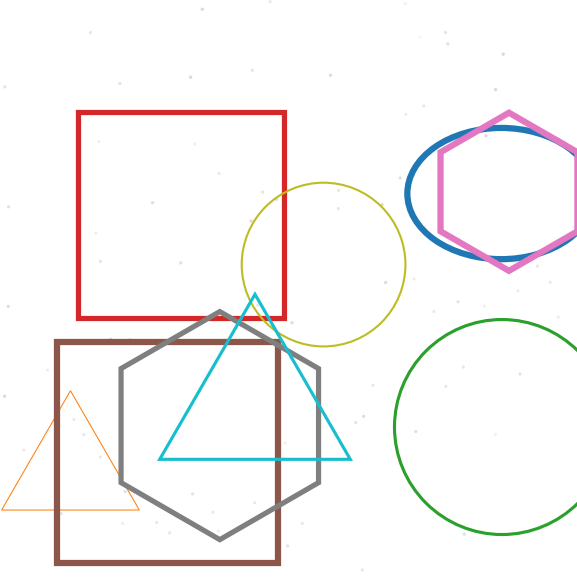[{"shape": "oval", "thickness": 3, "radius": 0.81, "center": [0.868, 0.664]}, {"shape": "triangle", "thickness": 0.5, "radius": 0.69, "center": [0.122, 0.185]}, {"shape": "circle", "thickness": 1.5, "radius": 0.93, "center": [0.869, 0.26]}, {"shape": "square", "thickness": 2.5, "radius": 0.89, "center": [0.314, 0.627]}, {"shape": "square", "thickness": 3, "radius": 0.96, "center": [0.29, 0.216]}, {"shape": "hexagon", "thickness": 3, "radius": 0.68, "center": [0.881, 0.667]}, {"shape": "hexagon", "thickness": 2.5, "radius": 0.99, "center": [0.381, 0.262]}, {"shape": "circle", "thickness": 1, "radius": 0.71, "center": [0.56, 0.541]}, {"shape": "triangle", "thickness": 1.5, "radius": 0.95, "center": [0.442, 0.299]}]